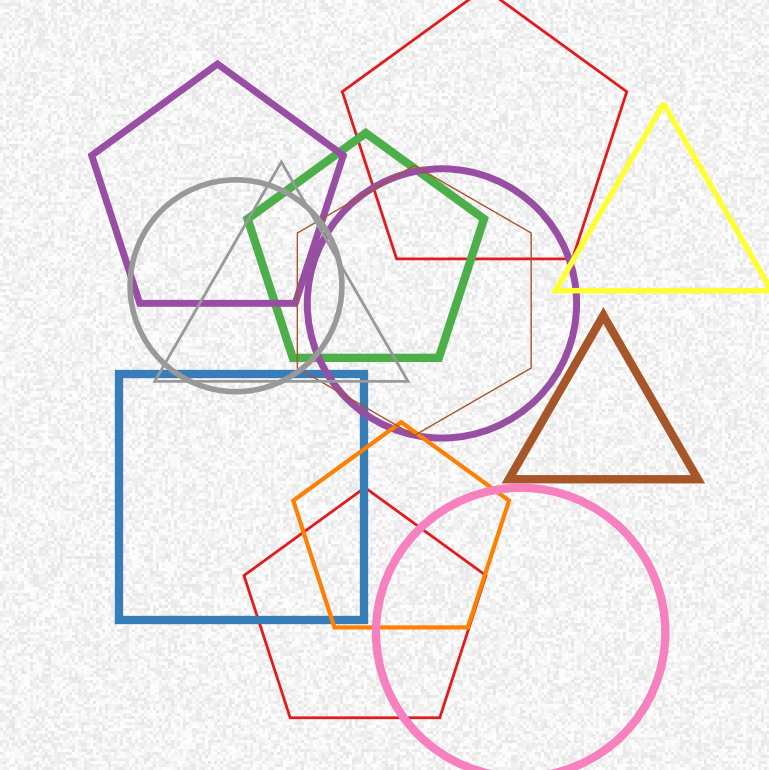[{"shape": "pentagon", "thickness": 1, "radius": 0.97, "center": [0.629, 0.821]}, {"shape": "pentagon", "thickness": 1, "radius": 0.83, "center": [0.474, 0.202]}, {"shape": "square", "thickness": 3, "radius": 0.8, "center": [0.314, 0.354]}, {"shape": "pentagon", "thickness": 3, "radius": 0.81, "center": [0.475, 0.666]}, {"shape": "circle", "thickness": 2.5, "radius": 0.87, "center": [0.574, 0.606]}, {"shape": "pentagon", "thickness": 2.5, "radius": 0.86, "center": [0.282, 0.745]}, {"shape": "pentagon", "thickness": 1.5, "radius": 0.74, "center": [0.521, 0.304]}, {"shape": "triangle", "thickness": 2, "radius": 0.81, "center": [0.862, 0.703]}, {"shape": "triangle", "thickness": 3, "radius": 0.71, "center": [0.784, 0.448]}, {"shape": "hexagon", "thickness": 0.5, "radius": 0.88, "center": [0.538, 0.61]}, {"shape": "circle", "thickness": 3, "radius": 0.94, "center": [0.676, 0.179]}, {"shape": "circle", "thickness": 2, "radius": 0.69, "center": [0.306, 0.629]}, {"shape": "triangle", "thickness": 1, "radius": 0.95, "center": [0.365, 0.6]}]